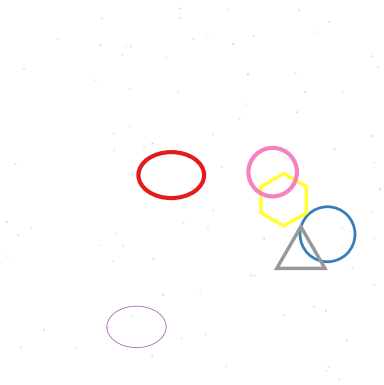[{"shape": "oval", "thickness": 3, "radius": 0.43, "center": [0.445, 0.545]}, {"shape": "circle", "thickness": 2, "radius": 0.36, "center": [0.851, 0.392]}, {"shape": "oval", "thickness": 0.5, "radius": 0.38, "center": [0.355, 0.151]}, {"shape": "hexagon", "thickness": 2.5, "radius": 0.34, "center": [0.737, 0.481]}, {"shape": "circle", "thickness": 3, "radius": 0.32, "center": [0.708, 0.553]}, {"shape": "triangle", "thickness": 2.5, "radius": 0.36, "center": [0.781, 0.339]}]